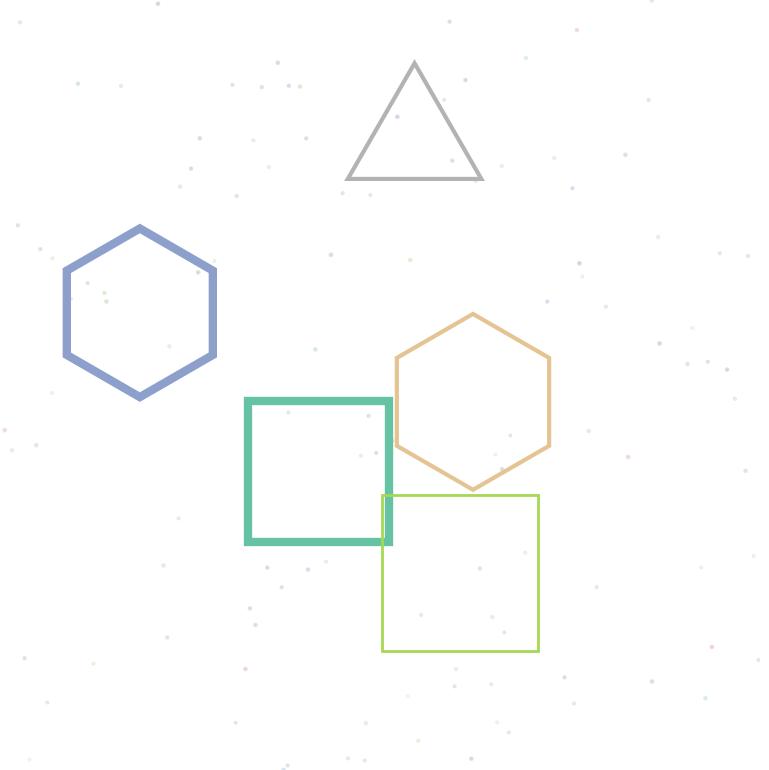[{"shape": "square", "thickness": 3, "radius": 0.46, "center": [0.413, 0.388]}, {"shape": "hexagon", "thickness": 3, "radius": 0.55, "center": [0.182, 0.594]}, {"shape": "square", "thickness": 1, "radius": 0.51, "center": [0.597, 0.256]}, {"shape": "hexagon", "thickness": 1.5, "radius": 0.57, "center": [0.614, 0.478]}, {"shape": "triangle", "thickness": 1.5, "radius": 0.5, "center": [0.538, 0.818]}]